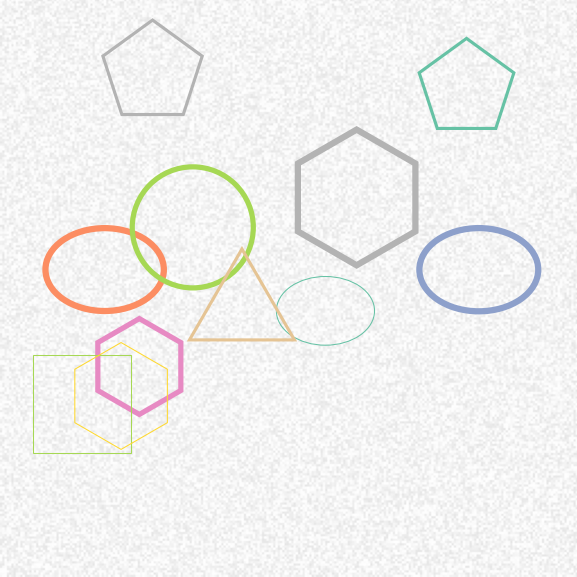[{"shape": "oval", "thickness": 0.5, "radius": 0.42, "center": [0.564, 0.461]}, {"shape": "pentagon", "thickness": 1.5, "radius": 0.43, "center": [0.808, 0.846]}, {"shape": "oval", "thickness": 3, "radius": 0.51, "center": [0.181, 0.532]}, {"shape": "oval", "thickness": 3, "radius": 0.51, "center": [0.829, 0.532]}, {"shape": "hexagon", "thickness": 2.5, "radius": 0.41, "center": [0.241, 0.364]}, {"shape": "circle", "thickness": 2.5, "radius": 0.52, "center": [0.334, 0.605]}, {"shape": "square", "thickness": 0.5, "radius": 0.42, "center": [0.143, 0.299]}, {"shape": "hexagon", "thickness": 0.5, "radius": 0.46, "center": [0.21, 0.313]}, {"shape": "triangle", "thickness": 1.5, "radius": 0.52, "center": [0.419, 0.463]}, {"shape": "pentagon", "thickness": 1.5, "radius": 0.45, "center": [0.264, 0.874]}, {"shape": "hexagon", "thickness": 3, "radius": 0.59, "center": [0.618, 0.657]}]